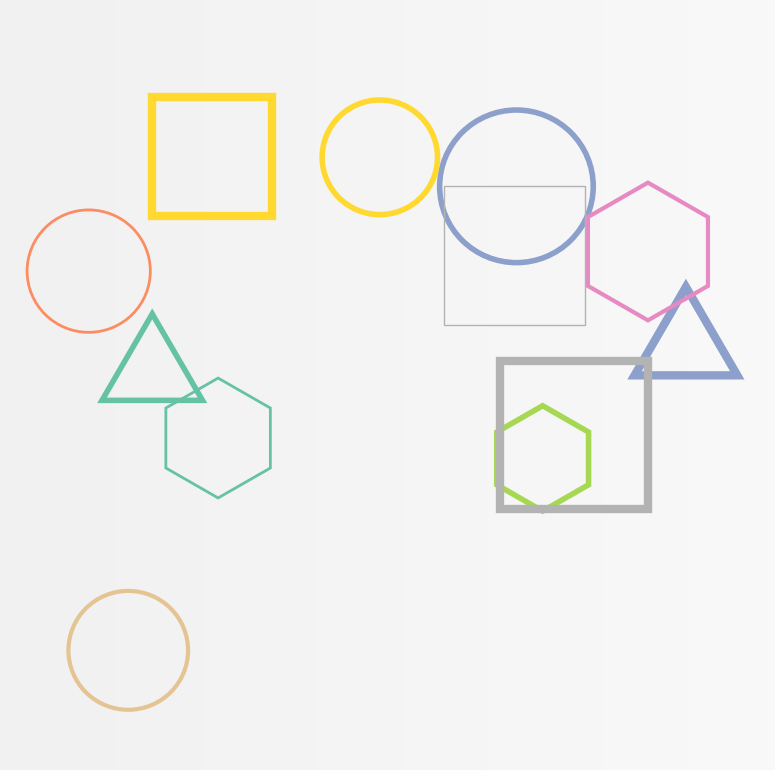[{"shape": "hexagon", "thickness": 1, "radius": 0.39, "center": [0.281, 0.431]}, {"shape": "triangle", "thickness": 2, "radius": 0.37, "center": [0.196, 0.517]}, {"shape": "circle", "thickness": 1, "radius": 0.4, "center": [0.114, 0.648]}, {"shape": "triangle", "thickness": 3, "radius": 0.38, "center": [0.885, 0.551]}, {"shape": "circle", "thickness": 2, "radius": 0.5, "center": [0.666, 0.758]}, {"shape": "hexagon", "thickness": 1.5, "radius": 0.45, "center": [0.836, 0.673]}, {"shape": "hexagon", "thickness": 2, "radius": 0.34, "center": [0.7, 0.405]}, {"shape": "circle", "thickness": 2, "radius": 0.37, "center": [0.49, 0.796]}, {"shape": "square", "thickness": 3, "radius": 0.39, "center": [0.273, 0.797]}, {"shape": "circle", "thickness": 1.5, "radius": 0.39, "center": [0.165, 0.155]}, {"shape": "square", "thickness": 0.5, "radius": 0.45, "center": [0.664, 0.668]}, {"shape": "square", "thickness": 3, "radius": 0.48, "center": [0.741, 0.435]}]